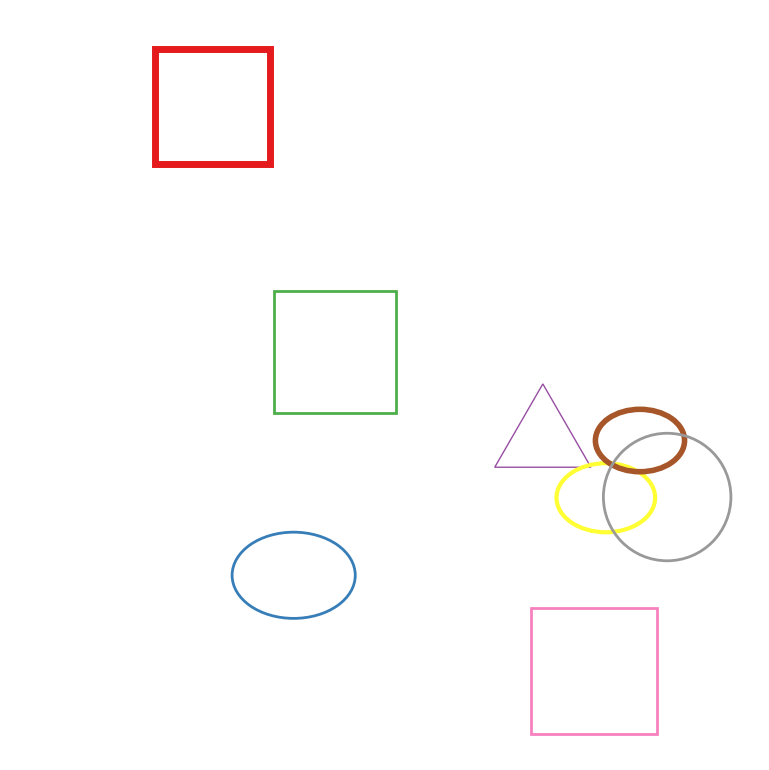[{"shape": "square", "thickness": 2.5, "radius": 0.38, "center": [0.276, 0.862]}, {"shape": "oval", "thickness": 1, "radius": 0.4, "center": [0.381, 0.253]}, {"shape": "square", "thickness": 1, "radius": 0.4, "center": [0.435, 0.543]}, {"shape": "triangle", "thickness": 0.5, "radius": 0.36, "center": [0.705, 0.429]}, {"shape": "oval", "thickness": 1.5, "radius": 0.32, "center": [0.787, 0.354]}, {"shape": "oval", "thickness": 2, "radius": 0.29, "center": [0.831, 0.428]}, {"shape": "square", "thickness": 1, "radius": 0.41, "center": [0.771, 0.129]}, {"shape": "circle", "thickness": 1, "radius": 0.41, "center": [0.866, 0.355]}]